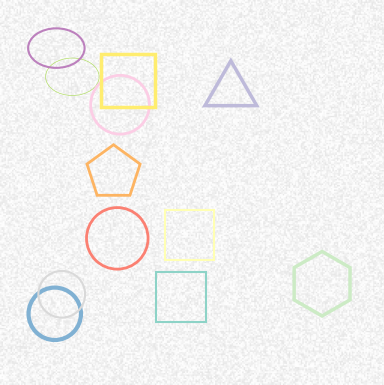[{"shape": "square", "thickness": 1.5, "radius": 0.33, "center": [0.471, 0.228]}, {"shape": "square", "thickness": 1.5, "radius": 0.32, "center": [0.492, 0.389]}, {"shape": "triangle", "thickness": 2.5, "radius": 0.39, "center": [0.6, 0.764]}, {"shape": "circle", "thickness": 2, "radius": 0.4, "center": [0.305, 0.381]}, {"shape": "circle", "thickness": 3, "radius": 0.34, "center": [0.142, 0.185]}, {"shape": "pentagon", "thickness": 2, "radius": 0.36, "center": [0.295, 0.551]}, {"shape": "oval", "thickness": 0.5, "radius": 0.35, "center": [0.188, 0.801]}, {"shape": "circle", "thickness": 2, "radius": 0.38, "center": [0.312, 0.728]}, {"shape": "circle", "thickness": 1.5, "radius": 0.3, "center": [0.16, 0.236]}, {"shape": "oval", "thickness": 1.5, "radius": 0.37, "center": [0.146, 0.875]}, {"shape": "hexagon", "thickness": 2.5, "radius": 0.42, "center": [0.837, 0.263]}, {"shape": "square", "thickness": 2.5, "radius": 0.35, "center": [0.332, 0.791]}]